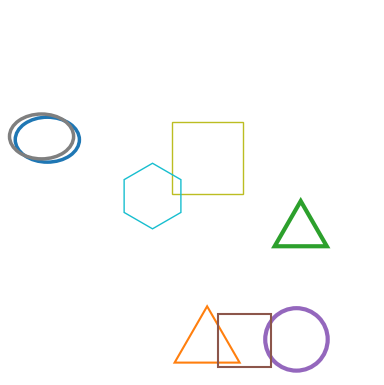[{"shape": "oval", "thickness": 2.5, "radius": 0.42, "center": [0.123, 0.637]}, {"shape": "triangle", "thickness": 1.5, "radius": 0.49, "center": [0.538, 0.107]}, {"shape": "triangle", "thickness": 3, "radius": 0.39, "center": [0.781, 0.399]}, {"shape": "circle", "thickness": 3, "radius": 0.41, "center": [0.77, 0.118]}, {"shape": "square", "thickness": 1.5, "radius": 0.35, "center": [0.636, 0.116]}, {"shape": "oval", "thickness": 2.5, "radius": 0.42, "center": [0.108, 0.646]}, {"shape": "square", "thickness": 1, "radius": 0.47, "center": [0.539, 0.589]}, {"shape": "hexagon", "thickness": 1, "radius": 0.43, "center": [0.396, 0.491]}]